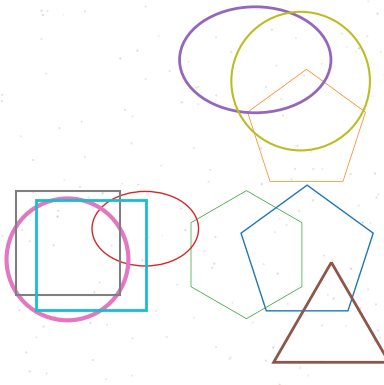[{"shape": "pentagon", "thickness": 1, "radius": 0.9, "center": [0.798, 0.339]}, {"shape": "pentagon", "thickness": 0.5, "radius": 0.81, "center": [0.796, 0.659]}, {"shape": "hexagon", "thickness": 0.5, "radius": 0.83, "center": [0.64, 0.339]}, {"shape": "oval", "thickness": 1, "radius": 0.69, "center": [0.377, 0.406]}, {"shape": "oval", "thickness": 2, "radius": 0.98, "center": [0.663, 0.845]}, {"shape": "triangle", "thickness": 2, "radius": 0.87, "center": [0.861, 0.145]}, {"shape": "circle", "thickness": 3, "radius": 0.79, "center": [0.175, 0.326]}, {"shape": "square", "thickness": 1.5, "radius": 0.68, "center": [0.177, 0.369]}, {"shape": "circle", "thickness": 1.5, "radius": 0.9, "center": [0.781, 0.789]}, {"shape": "square", "thickness": 2, "radius": 0.71, "center": [0.237, 0.337]}]